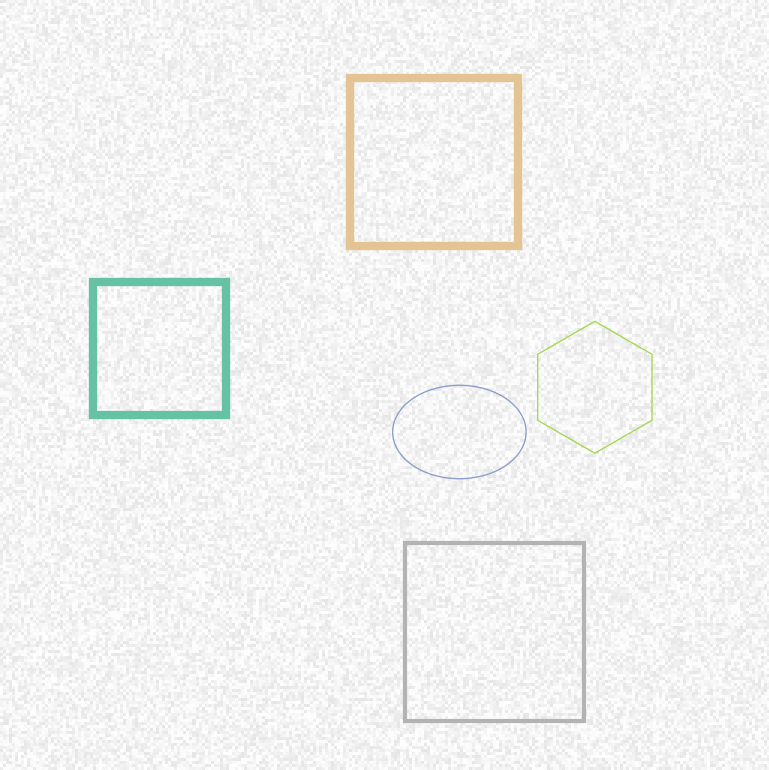[{"shape": "square", "thickness": 3, "radius": 0.43, "center": [0.207, 0.547]}, {"shape": "oval", "thickness": 0.5, "radius": 0.43, "center": [0.597, 0.439]}, {"shape": "hexagon", "thickness": 0.5, "radius": 0.43, "center": [0.773, 0.497]}, {"shape": "square", "thickness": 3, "radius": 0.54, "center": [0.564, 0.79]}, {"shape": "square", "thickness": 1.5, "radius": 0.58, "center": [0.642, 0.179]}]